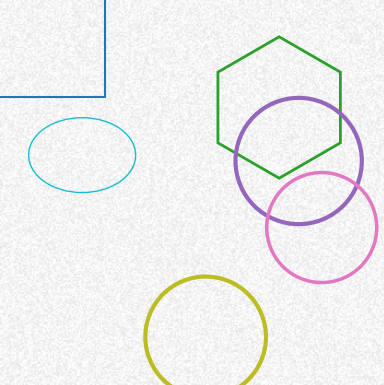[{"shape": "square", "thickness": 1.5, "radius": 0.75, "center": [0.122, 0.9]}, {"shape": "hexagon", "thickness": 2, "radius": 0.92, "center": [0.725, 0.721]}, {"shape": "circle", "thickness": 3, "radius": 0.82, "center": [0.776, 0.582]}, {"shape": "circle", "thickness": 2.5, "radius": 0.71, "center": [0.836, 0.409]}, {"shape": "circle", "thickness": 3, "radius": 0.78, "center": [0.534, 0.125]}, {"shape": "oval", "thickness": 1, "radius": 0.69, "center": [0.213, 0.597]}]